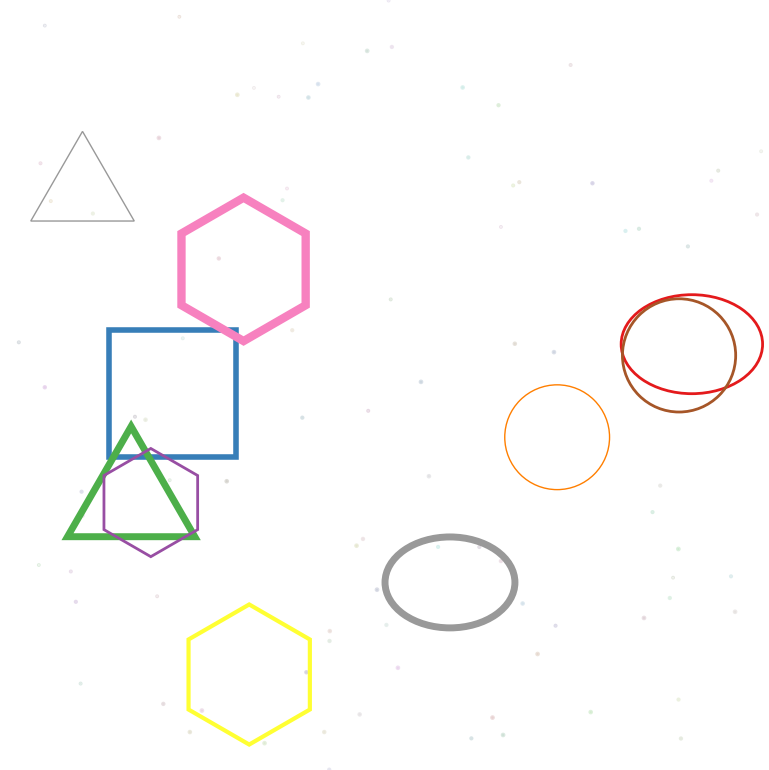[{"shape": "oval", "thickness": 1, "radius": 0.46, "center": [0.899, 0.553]}, {"shape": "square", "thickness": 2, "radius": 0.41, "center": [0.224, 0.489]}, {"shape": "triangle", "thickness": 2.5, "radius": 0.48, "center": [0.17, 0.351]}, {"shape": "hexagon", "thickness": 1, "radius": 0.35, "center": [0.196, 0.347]}, {"shape": "circle", "thickness": 0.5, "radius": 0.34, "center": [0.724, 0.432]}, {"shape": "hexagon", "thickness": 1.5, "radius": 0.45, "center": [0.324, 0.124]}, {"shape": "circle", "thickness": 1, "radius": 0.37, "center": [0.882, 0.538]}, {"shape": "hexagon", "thickness": 3, "radius": 0.47, "center": [0.316, 0.65]}, {"shape": "triangle", "thickness": 0.5, "radius": 0.39, "center": [0.107, 0.752]}, {"shape": "oval", "thickness": 2.5, "radius": 0.42, "center": [0.584, 0.244]}]